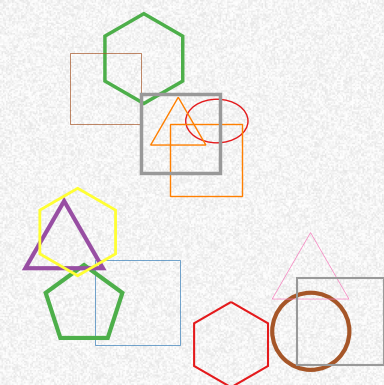[{"shape": "hexagon", "thickness": 1.5, "radius": 0.55, "center": [0.6, 0.105]}, {"shape": "oval", "thickness": 1, "radius": 0.4, "center": [0.563, 0.686]}, {"shape": "square", "thickness": 0.5, "radius": 0.55, "center": [0.356, 0.215]}, {"shape": "hexagon", "thickness": 2.5, "radius": 0.58, "center": [0.374, 0.848]}, {"shape": "pentagon", "thickness": 3, "radius": 0.52, "center": [0.218, 0.207]}, {"shape": "triangle", "thickness": 3, "radius": 0.58, "center": [0.167, 0.361]}, {"shape": "triangle", "thickness": 1, "radius": 0.41, "center": [0.463, 0.665]}, {"shape": "square", "thickness": 1, "radius": 0.47, "center": [0.534, 0.585]}, {"shape": "hexagon", "thickness": 2, "radius": 0.57, "center": [0.202, 0.397]}, {"shape": "square", "thickness": 0.5, "radius": 0.46, "center": [0.275, 0.771]}, {"shape": "circle", "thickness": 3, "radius": 0.5, "center": [0.807, 0.139]}, {"shape": "triangle", "thickness": 0.5, "radius": 0.58, "center": [0.807, 0.281]}, {"shape": "square", "thickness": 1.5, "radius": 0.56, "center": [0.885, 0.165]}, {"shape": "square", "thickness": 2.5, "radius": 0.52, "center": [0.469, 0.653]}]